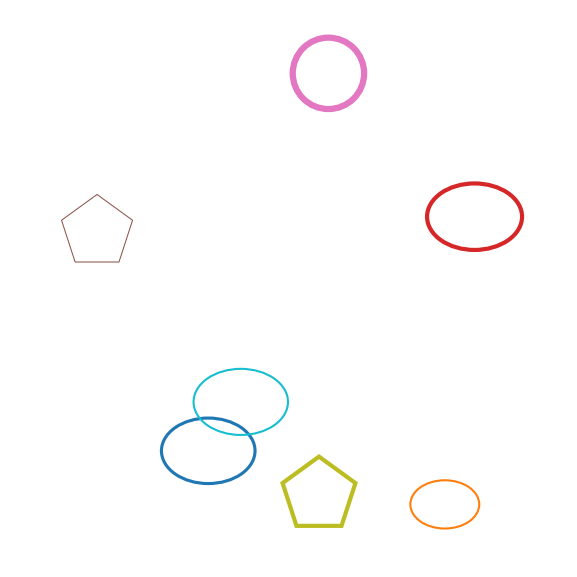[{"shape": "oval", "thickness": 1.5, "radius": 0.41, "center": [0.361, 0.219]}, {"shape": "oval", "thickness": 1, "radius": 0.3, "center": [0.77, 0.126]}, {"shape": "oval", "thickness": 2, "radius": 0.41, "center": [0.822, 0.624]}, {"shape": "pentagon", "thickness": 0.5, "radius": 0.32, "center": [0.168, 0.598]}, {"shape": "circle", "thickness": 3, "radius": 0.31, "center": [0.569, 0.872]}, {"shape": "pentagon", "thickness": 2, "radius": 0.33, "center": [0.552, 0.142]}, {"shape": "oval", "thickness": 1, "radius": 0.41, "center": [0.417, 0.303]}]